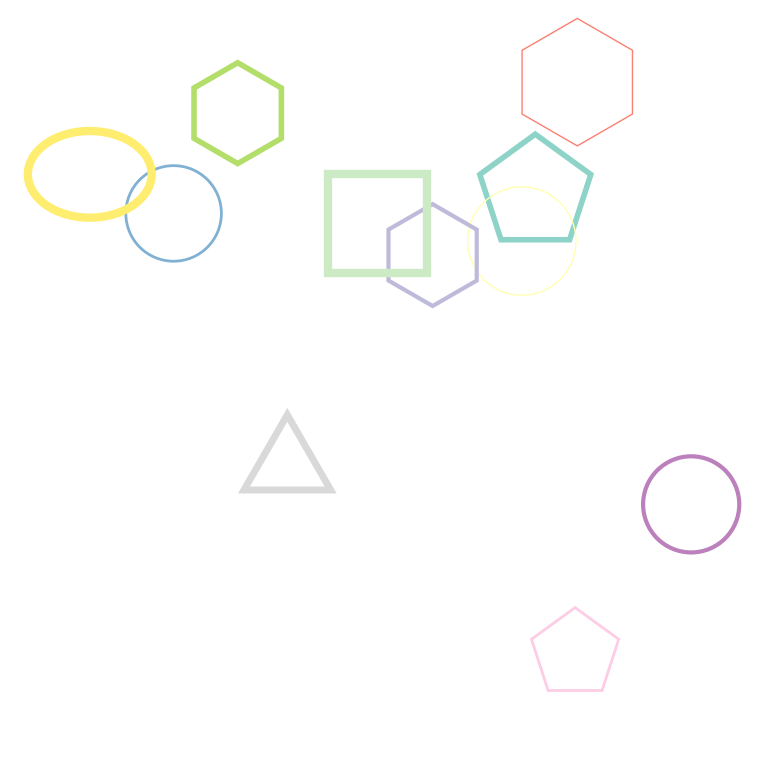[{"shape": "pentagon", "thickness": 2, "radius": 0.38, "center": [0.695, 0.75]}, {"shape": "circle", "thickness": 0.5, "radius": 0.35, "center": [0.678, 0.687]}, {"shape": "hexagon", "thickness": 1.5, "radius": 0.33, "center": [0.562, 0.669]}, {"shape": "hexagon", "thickness": 0.5, "radius": 0.41, "center": [0.75, 0.893]}, {"shape": "circle", "thickness": 1, "radius": 0.31, "center": [0.225, 0.723]}, {"shape": "hexagon", "thickness": 2, "radius": 0.33, "center": [0.309, 0.853]}, {"shape": "pentagon", "thickness": 1, "radius": 0.3, "center": [0.747, 0.151]}, {"shape": "triangle", "thickness": 2.5, "radius": 0.33, "center": [0.373, 0.396]}, {"shape": "circle", "thickness": 1.5, "radius": 0.31, "center": [0.898, 0.345]}, {"shape": "square", "thickness": 3, "radius": 0.32, "center": [0.49, 0.709]}, {"shape": "oval", "thickness": 3, "radius": 0.4, "center": [0.117, 0.774]}]